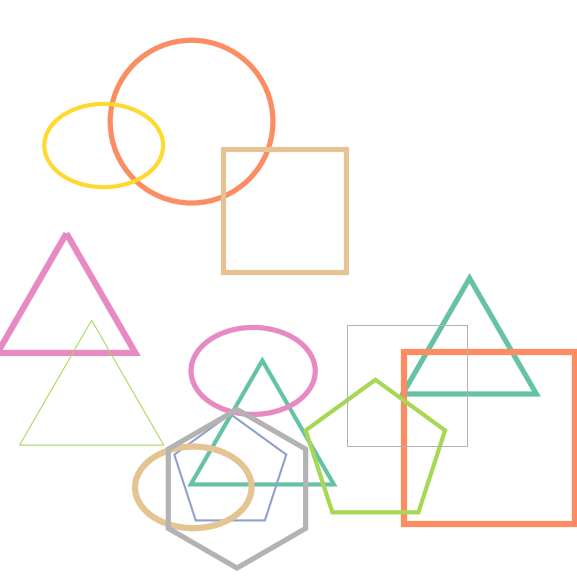[{"shape": "triangle", "thickness": 2.5, "radius": 0.67, "center": [0.813, 0.384]}, {"shape": "triangle", "thickness": 2, "radius": 0.72, "center": [0.454, 0.232]}, {"shape": "square", "thickness": 3, "radius": 0.74, "center": [0.848, 0.241]}, {"shape": "circle", "thickness": 2.5, "radius": 0.7, "center": [0.332, 0.789]}, {"shape": "pentagon", "thickness": 1, "radius": 0.51, "center": [0.399, 0.18]}, {"shape": "oval", "thickness": 2.5, "radius": 0.54, "center": [0.438, 0.357]}, {"shape": "triangle", "thickness": 3, "radius": 0.69, "center": [0.115, 0.457]}, {"shape": "pentagon", "thickness": 2, "radius": 0.63, "center": [0.65, 0.215]}, {"shape": "triangle", "thickness": 0.5, "radius": 0.72, "center": [0.159, 0.3]}, {"shape": "oval", "thickness": 2, "radius": 0.51, "center": [0.18, 0.747]}, {"shape": "square", "thickness": 2.5, "radius": 0.53, "center": [0.493, 0.634]}, {"shape": "oval", "thickness": 3, "radius": 0.5, "center": [0.335, 0.155]}, {"shape": "hexagon", "thickness": 2.5, "radius": 0.69, "center": [0.41, 0.153]}, {"shape": "square", "thickness": 0.5, "radius": 0.52, "center": [0.704, 0.332]}]